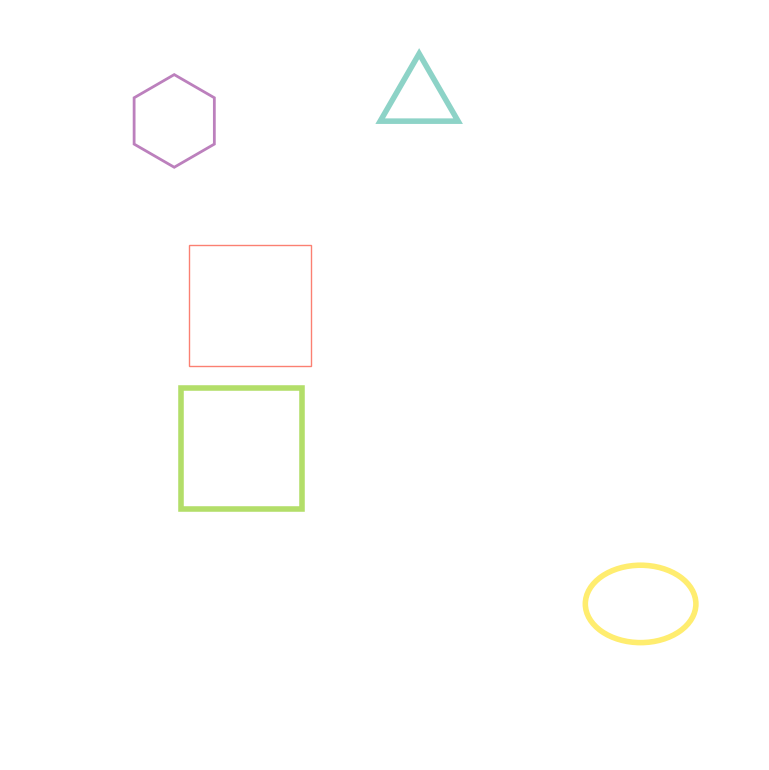[{"shape": "triangle", "thickness": 2, "radius": 0.29, "center": [0.544, 0.872]}, {"shape": "square", "thickness": 0.5, "radius": 0.39, "center": [0.325, 0.603]}, {"shape": "square", "thickness": 2, "radius": 0.39, "center": [0.314, 0.417]}, {"shape": "hexagon", "thickness": 1, "radius": 0.3, "center": [0.226, 0.843]}, {"shape": "oval", "thickness": 2, "radius": 0.36, "center": [0.832, 0.216]}]